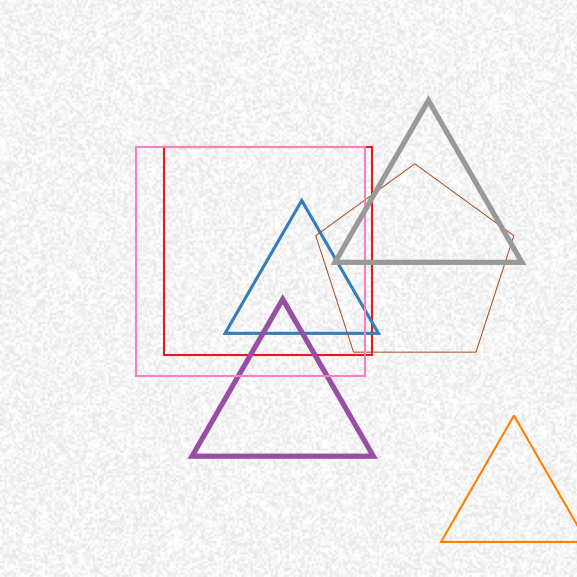[{"shape": "square", "thickness": 1, "radius": 0.9, "center": [0.465, 0.564]}, {"shape": "triangle", "thickness": 1.5, "radius": 0.77, "center": [0.523, 0.499]}, {"shape": "triangle", "thickness": 2.5, "radius": 0.91, "center": [0.49, 0.3]}, {"shape": "triangle", "thickness": 1, "radius": 0.73, "center": [0.89, 0.134]}, {"shape": "pentagon", "thickness": 0.5, "radius": 0.9, "center": [0.718, 0.535]}, {"shape": "square", "thickness": 1, "radius": 0.99, "center": [0.434, 0.547]}, {"shape": "triangle", "thickness": 2.5, "radius": 0.93, "center": [0.742, 0.638]}]